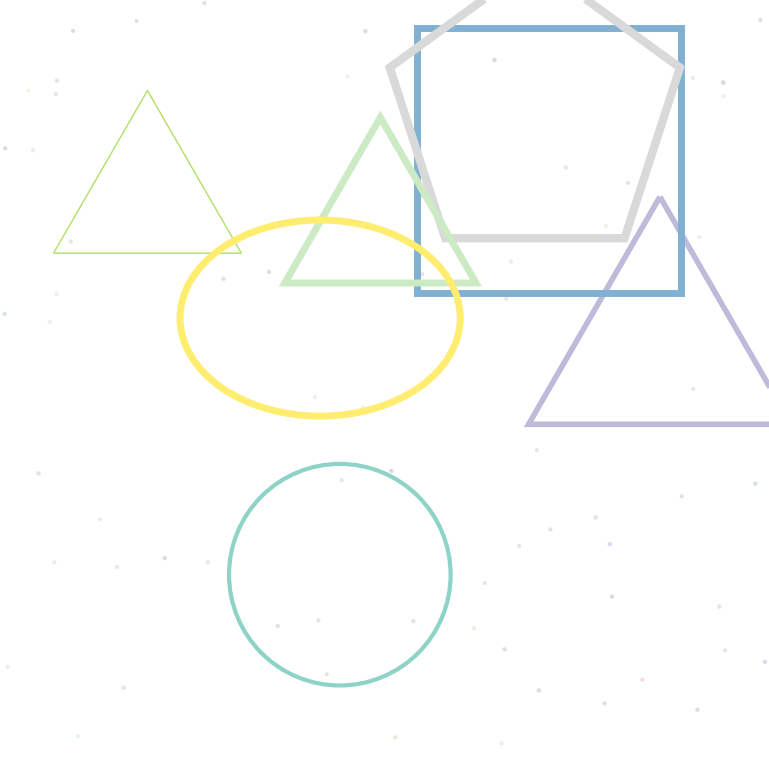[{"shape": "circle", "thickness": 1.5, "radius": 0.72, "center": [0.441, 0.254]}, {"shape": "triangle", "thickness": 2, "radius": 0.98, "center": [0.857, 0.547]}, {"shape": "square", "thickness": 2.5, "radius": 0.86, "center": [0.713, 0.792]}, {"shape": "triangle", "thickness": 0.5, "radius": 0.7, "center": [0.191, 0.742]}, {"shape": "pentagon", "thickness": 3, "radius": 0.99, "center": [0.695, 0.851]}, {"shape": "triangle", "thickness": 2.5, "radius": 0.72, "center": [0.494, 0.704]}, {"shape": "oval", "thickness": 2.5, "radius": 0.91, "center": [0.416, 0.587]}]